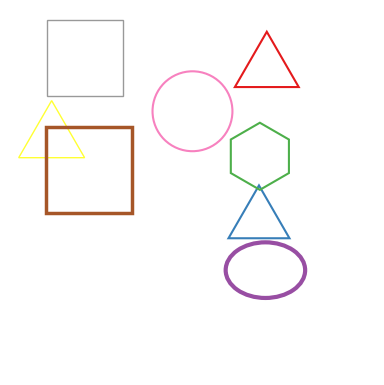[{"shape": "triangle", "thickness": 1.5, "radius": 0.48, "center": [0.693, 0.822]}, {"shape": "triangle", "thickness": 1.5, "radius": 0.46, "center": [0.673, 0.427]}, {"shape": "hexagon", "thickness": 1.5, "radius": 0.44, "center": [0.675, 0.594]}, {"shape": "oval", "thickness": 3, "radius": 0.52, "center": [0.689, 0.298]}, {"shape": "triangle", "thickness": 1, "radius": 0.49, "center": [0.134, 0.64]}, {"shape": "square", "thickness": 2.5, "radius": 0.56, "center": [0.23, 0.559]}, {"shape": "circle", "thickness": 1.5, "radius": 0.52, "center": [0.5, 0.711]}, {"shape": "square", "thickness": 1, "radius": 0.49, "center": [0.222, 0.849]}]